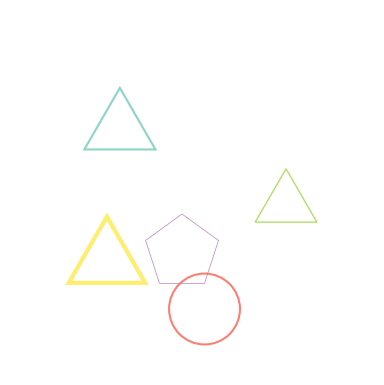[{"shape": "triangle", "thickness": 1.5, "radius": 0.53, "center": [0.311, 0.665]}, {"shape": "circle", "thickness": 1.5, "radius": 0.46, "center": [0.531, 0.197]}, {"shape": "triangle", "thickness": 1, "radius": 0.46, "center": [0.743, 0.469]}, {"shape": "pentagon", "thickness": 0.5, "radius": 0.5, "center": [0.473, 0.345]}, {"shape": "triangle", "thickness": 3, "radius": 0.57, "center": [0.278, 0.323]}]